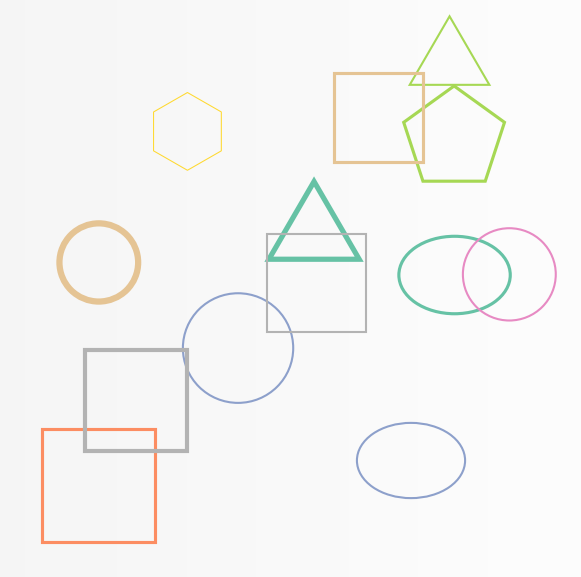[{"shape": "oval", "thickness": 1.5, "radius": 0.48, "center": [0.782, 0.523]}, {"shape": "triangle", "thickness": 2.5, "radius": 0.45, "center": [0.54, 0.595]}, {"shape": "square", "thickness": 1.5, "radius": 0.49, "center": [0.169, 0.158]}, {"shape": "circle", "thickness": 1, "radius": 0.47, "center": [0.41, 0.396]}, {"shape": "oval", "thickness": 1, "radius": 0.47, "center": [0.707, 0.202]}, {"shape": "circle", "thickness": 1, "radius": 0.4, "center": [0.876, 0.524]}, {"shape": "pentagon", "thickness": 1.5, "radius": 0.46, "center": [0.781, 0.759]}, {"shape": "triangle", "thickness": 1, "radius": 0.4, "center": [0.773, 0.892]}, {"shape": "hexagon", "thickness": 0.5, "radius": 0.34, "center": [0.322, 0.772]}, {"shape": "circle", "thickness": 3, "radius": 0.34, "center": [0.17, 0.545]}, {"shape": "square", "thickness": 1.5, "radius": 0.38, "center": [0.652, 0.795]}, {"shape": "square", "thickness": 2, "radius": 0.44, "center": [0.235, 0.306]}, {"shape": "square", "thickness": 1, "radius": 0.43, "center": [0.544, 0.509]}]